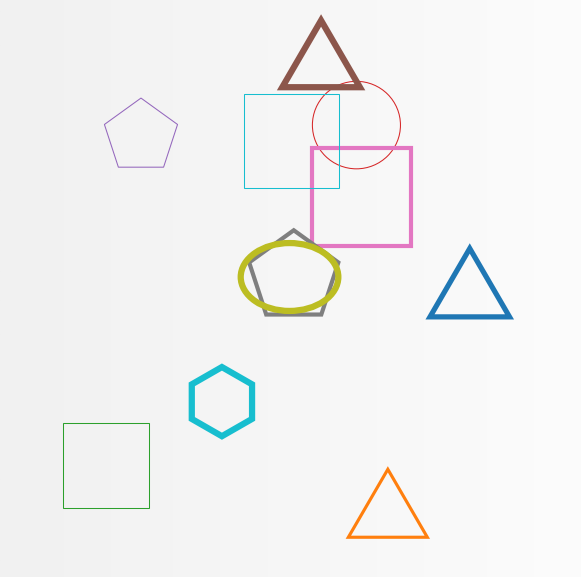[{"shape": "triangle", "thickness": 2.5, "radius": 0.39, "center": [0.808, 0.49]}, {"shape": "triangle", "thickness": 1.5, "radius": 0.39, "center": [0.667, 0.108]}, {"shape": "square", "thickness": 0.5, "radius": 0.37, "center": [0.182, 0.194]}, {"shape": "circle", "thickness": 0.5, "radius": 0.38, "center": [0.613, 0.783]}, {"shape": "pentagon", "thickness": 0.5, "radius": 0.33, "center": [0.243, 0.763]}, {"shape": "triangle", "thickness": 3, "radius": 0.39, "center": [0.552, 0.887]}, {"shape": "square", "thickness": 2, "radius": 0.43, "center": [0.622, 0.658]}, {"shape": "pentagon", "thickness": 2, "radius": 0.4, "center": [0.505, 0.52]}, {"shape": "oval", "thickness": 3, "radius": 0.42, "center": [0.498, 0.519]}, {"shape": "hexagon", "thickness": 3, "radius": 0.3, "center": [0.382, 0.304]}, {"shape": "square", "thickness": 0.5, "radius": 0.41, "center": [0.502, 0.755]}]